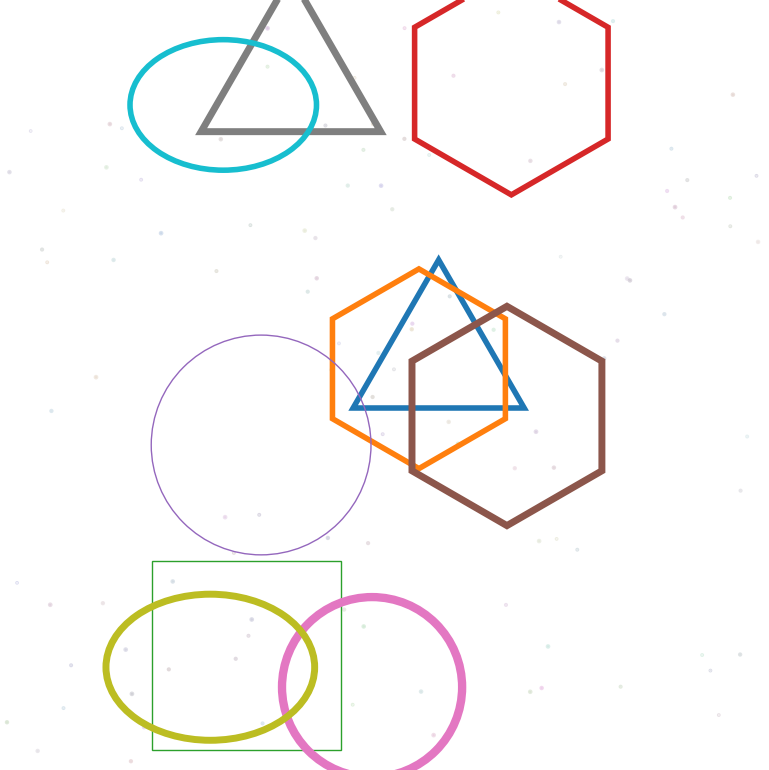[{"shape": "triangle", "thickness": 2, "radius": 0.64, "center": [0.57, 0.534]}, {"shape": "hexagon", "thickness": 2, "radius": 0.65, "center": [0.544, 0.521]}, {"shape": "square", "thickness": 0.5, "radius": 0.61, "center": [0.321, 0.149]}, {"shape": "hexagon", "thickness": 2, "radius": 0.73, "center": [0.664, 0.892]}, {"shape": "circle", "thickness": 0.5, "radius": 0.71, "center": [0.339, 0.422]}, {"shape": "hexagon", "thickness": 2.5, "radius": 0.71, "center": [0.658, 0.46]}, {"shape": "circle", "thickness": 3, "radius": 0.58, "center": [0.483, 0.108]}, {"shape": "triangle", "thickness": 2.5, "radius": 0.67, "center": [0.378, 0.896]}, {"shape": "oval", "thickness": 2.5, "radius": 0.68, "center": [0.273, 0.133]}, {"shape": "oval", "thickness": 2, "radius": 0.61, "center": [0.29, 0.864]}]